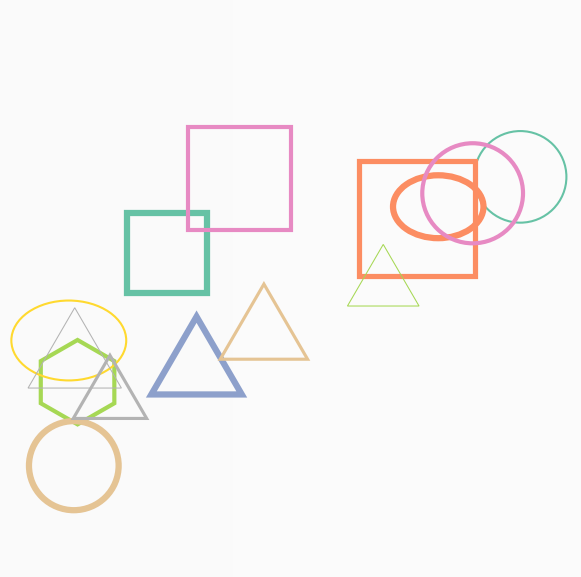[{"shape": "square", "thickness": 3, "radius": 0.34, "center": [0.288, 0.561]}, {"shape": "circle", "thickness": 1, "radius": 0.4, "center": [0.895, 0.693]}, {"shape": "oval", "thickness": 3, "radius": 0.39, "center": [0.754, 0.641]}, {"shape": "square", "thickness": 2.5, "radius": 0.5, "center": [0.717, 0.621]}, {"shape": "triangle", "thickness": 3, "radius": 0.45, "center": [0.338, 0.361]}, {"shape": "square", "thickness": 2, "radius": 0.44, "center": [0.411, 0.69]}, {"shape": "circle", "thickness": 2, "radius": 0.43, "center": [0.813, 0.664]}, {"shape": "hexagon", "thickness": 2, "radius": 0.37, "center": [0.133, 0.337]}, {"shape": "triangle", "thickness": 0.5, "radius": 0.36, "center": [0.659, 0.505]}, {"shape": "oval", "thickness": 1, "radius": 0.49, "center": [0.118, 0.41]}, {"shape": "circle", "thickness": 3, "radius": 0.39, "center": [0.127, 0.193]}, {"shape": "triangle", "thickness": 1.5, "radius": 0.43, "center": [0.454, 0.42]}, {"shape": "triangle", "thickness": 0.5, "radius": 0.46, "center": [0.129, 0.374]}, {"shape": "triangle", "thickness": 1.5, "radius": 0.36, "center": [0.189, 0.311]}]